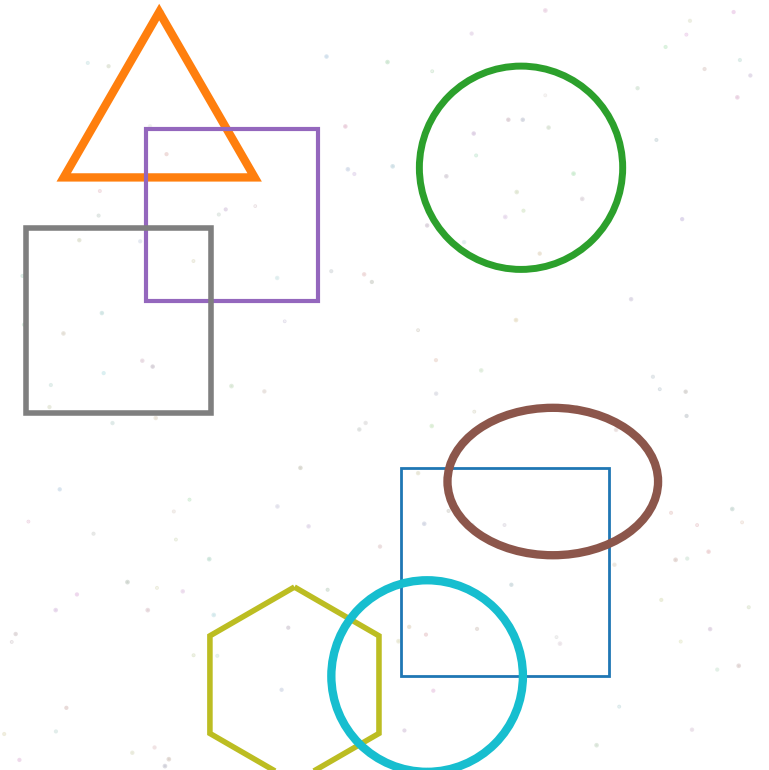[{"shape": "square", "thickness": 1, "radius": 0.68, "center": [0.655, 0.257]}, {"shape": "triangle", "thickness": 3, "radius": 0.72, "center": [0.207, 0.841]}, {"shape": "circle", "thickness": 2.5, "radius": 0.66, "center": [0.677, 0.782]}, {"shape": "square", "thickness": 1.5, "radius": 0.56, "center": [0.301, 0.721]}, {"shape": "oval", "thickness": 3, "radius": 0.68, "center": [0.718, 0.375]}, {"shape": "square", "thickness": 2, "radius": 0.6, "center": [0.154, 0.584]}, {"shape": "hexagon", "thickness": 2, "radius": 0.63, "center": [0.382, 0.111]}, {"shape": "circle", "thickness": 3, "radius": 0.62, "center": [0.555, 0.122]}]